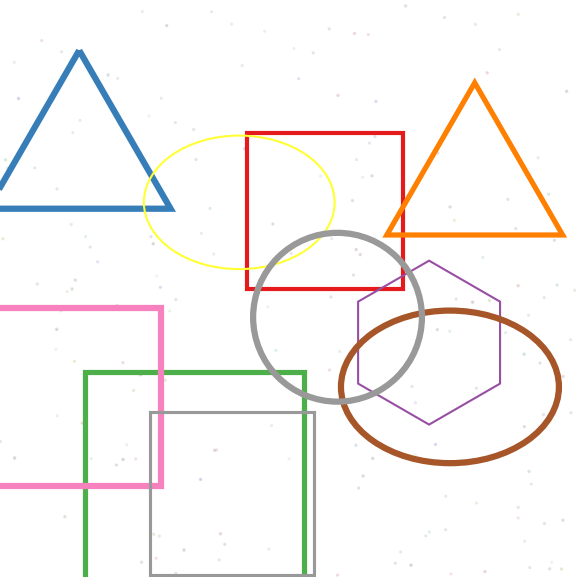[{"shape": "square", "thickness": 2, "radius": 0.67, "center": [0.563, 0.634]}, {"shape": "triangle", "thickness": 3, "radius": 0.91, "center": [0.137, 0.729]}, {"shape": "square", "thickness": 2.5, "radius": 0.95, "center": [0.337, 0.165]}, {"shape": "hexagon", "thickness": 1, "radius": 0.71, "center": [0.743, 0.406]}, {"shape": "triangle", "thickness": 2.5, "radius": 0.88, "center": [0.822, 0.68]}, {"shape": "oval", "thickness": 1, "radius": 0.83, "center": [0.414, 0.649]}, {"shape": "oval", "thickness": 3, "radius": 0.94, "center": [0.779, 0.329]}, {"shape": "square", "thickness": 3, "radius": 0.77, "center": [0.124, 0.311]}, {"shape": "circle", "thickness": 3, "radius": 0.73, "center": [0.584, 0.45]}, {"shape": "square", "thickness": 1.5, "radius": 0.71, "center": [0.402, 0.145]}]